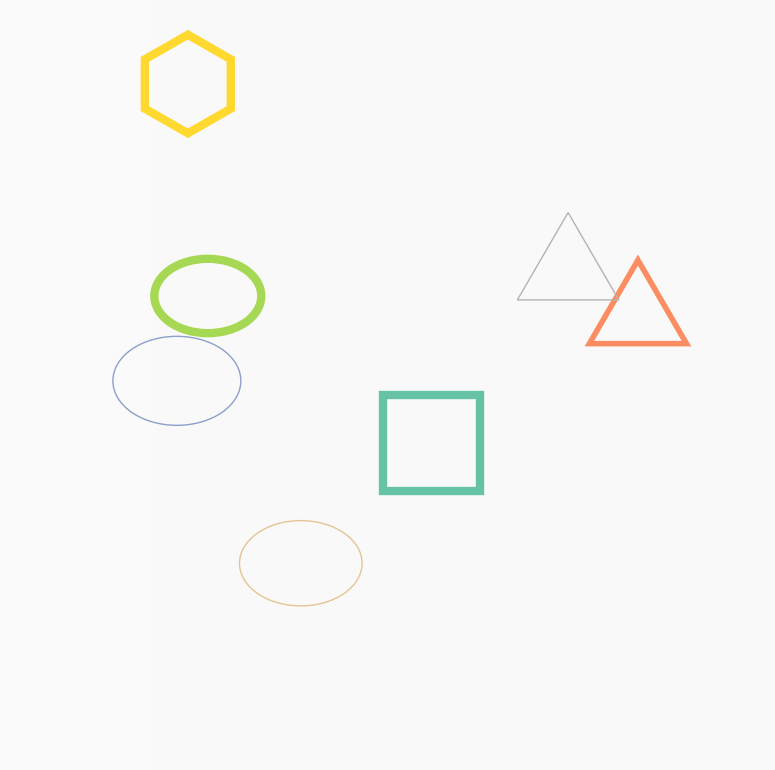[{"shape": "square", "thickness": 3, "radius": 0.31, "center": [0.557, 0.424]}, {"shape": "triangle", "thickness": 2, "radius": 0.36, "center": [0.823, 0.59]}, {"shape": "oval", "thickness": 0.5, "radius": 0.41, "center": [0.228, 0.505]}, {"shape": "oval", "thickness": 3, "radius": 0.35, "center": [0.268, 0.616]}, {"shape": "hexagon", "thickness": 3, "radius": 0.32, "center": [0.242, 0.891]}, {"shape": "oval", "thickness": 0.5, "radius": 0.4, "center": [0.388, 0.268]}, {"shape": "triangle", "thickness": 0.5, "radius": 0.38, "center": [0.733, 0.648]}]